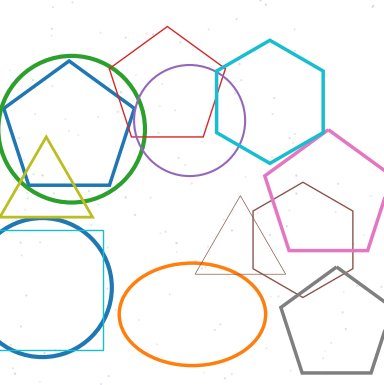[{"shape": "pentagon", "thickness": 2.5, "radius": 0.89, "center": [0.179, 0.663]}, {"shape": "circle", "thickness": 3, "radius": 0.9, "center": [0.11, 0.253]}, {"shape": "oval", "thickness": 2.5, "radius": 0.95, "center": [0.5, 0.184]}, {"shape": "circle", "thickness": 3, "radius": 0.95, "center": [0.186, 0.664]}, {"shape": "pentagon", "thickness": 1, "radius": 0.79, "center": [0.435, 0.773]}, {"shape": "circle", "thickness": 1.5, "radius": 0.72, "center": [0.492, 0.687]}, {"shape": "triangle", "thickness": 0.5, "radius": 0.68, "center": [0.624, 0.356]}, {"shape": "hexagon", "thickness": 1, "radius": 0.75, "center": [0.787, 0.377]}, {"shape": "pentagon", "thickness": 2.5, "radius": 0.87, "center": [0.853, 0.49]}, {"shape": "pentagon", "thickness": 2.5, "radius": 0.76, "center": [0.874, 0.154]}, {"shape": "triangle", "thickness": 2, "radius": 0.69, "center": [0.12, 0.505]}, {"shape": "hexagon", "thickness": 2.5, "radius": 0.8, "center": [0.701, 0.736]}, {"shape": "square", "thickness": 1, "radius": 0.78, "center": [0.112, 0.248]}]